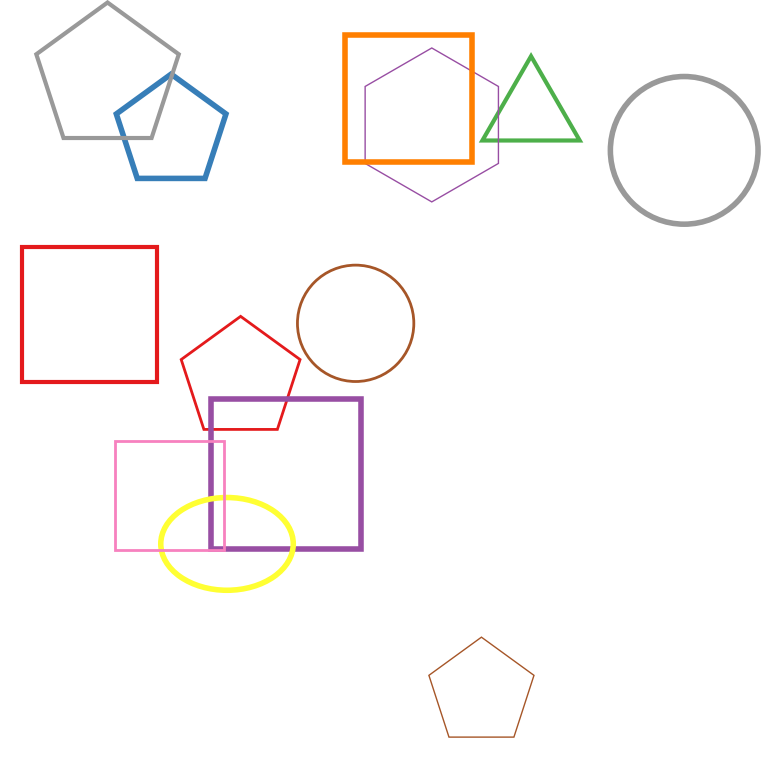[{"shape": "square", "thickness": 1.5, "radius": 0.44, "center": [0.116, 0.591]}, {"shape": "pentagon", "thickness": 1, "radius": 0.41, "center": [0.313, 0.508]}, {"shape": "pentagon", "thickness": 2, "radius": 0.37, "center": [0.222, 0.829]}, {"shape": "triangle", "thickness": 1.5, "radius": 0.36, "center": [0.69, 0.854]}, {"shape": "square", "thickness": 2, "radius": 0.49, "center": [0.372, 0.385]}, {"shape": "hexagon", "thickness": 0.5, "radius": 0.5, "center": [0.561, 0.838]}, {"shape": "square", "thickness": 2, "radius": 0.41, "center": [0.531, 0.872]}, {"shape": "oval", "thickness": 2, "radius": 0.43, "center": [0.295, 0.294]}, {"shape": "circle", "thickness": 1, "radius": 0.38, "center": [0.462, 0.58]}, {"shape": "pentagon", "thickness": 0.5, "radius": 0.36, "center": [0.625, 0.101]}, {"shape": "square", "thickness": 1, "radius": 0.35, "center": [0.221, 0.357]}, {"shape": "circle", "thickness": 2, "radius": 0.48, "center": [0.889, 0.805]}, {"shape": "pentagon", "thickness": 1.5, "radius": 0.49, "center": [0.14, 0.899]}]